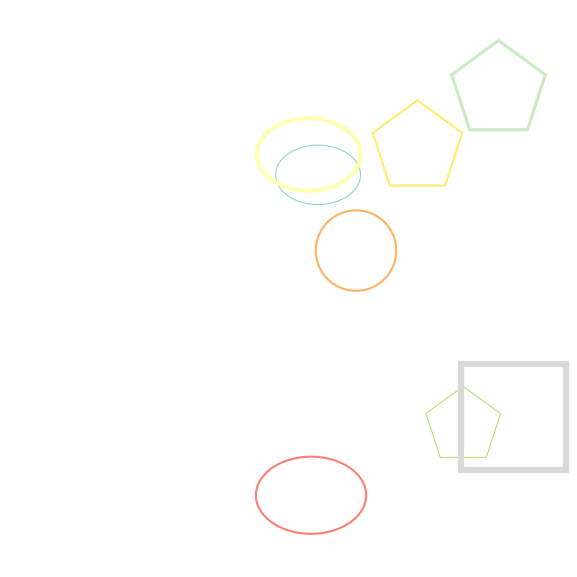[{"shape": "oval", "thickness": 0.5, "radius": 0.37, "center": [0.551, 0.696]}, {"shape": "oval", "thickness": 2, "radius": 0.45, "center": [0.534, 0.732]}, {"shape": "oval", "thickness": 1, "radius": 0.48, "center": [0.539, 0.142]}, {"shape": "circle", "thickness": 1, "radius": 0.35, "center": [0.617, 0.565]}, {"shape": "pentagon", "thickness": 0.5, "radius": 0.34, "center": [0.802, 0.262]}, {"shape": "square", "thickness": 3, "radius": 0.46, "center": [0.889, 0.277]}, {"shape": "pentagon", "thickness": 1.5, "radius": 0.43, "center": [0.863, 0.843]}, {"shape": "pentagon", "thickness": 1, "radius": 0.41, "center": [0.723, 0.744]}]